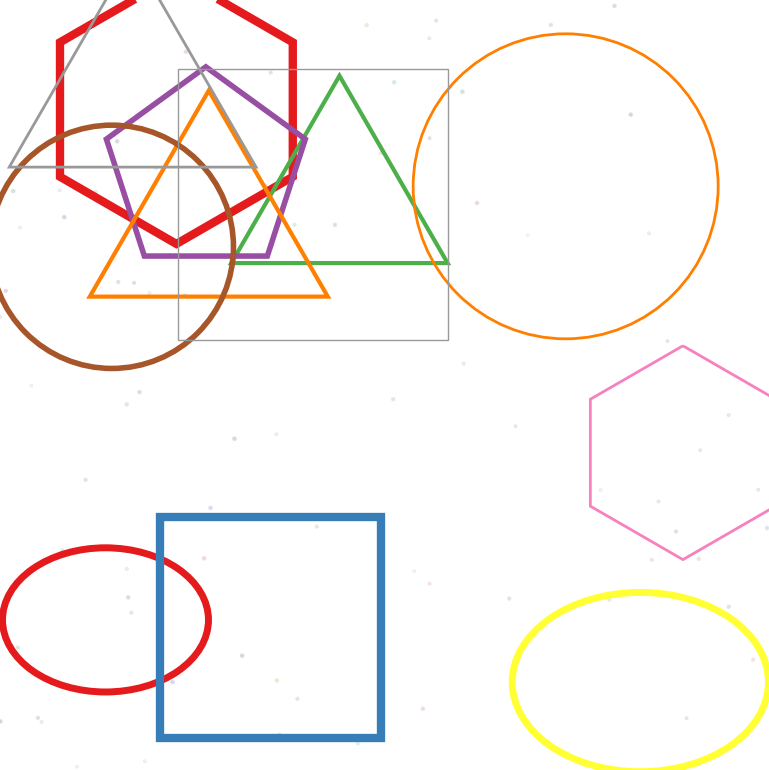[{"shape": "hexagon", "thickness": 3, "radius": 0.87, "center": [0.229, 0.858]}, {"shape": "oval", "thickness": 2.5, "radius": 0.67, "center": [0.137, 0.195]}, {"shape": "square", "thickness": 3, "radius": 0.72, "center": [0.352, 0.185]}, {"shape": "triangle", "thickness": 1.5, "radius": 0.81, "center": [0.441, 0.739]}, {"shape": "pentagon", "thickness": 2, "radius": 0.68, "center": [0.267, 0.777]}, {"shape": "circle", "thickness": 1, "radius": 0.99, "center": [0.735, 0.758]}, {"shape": "triangle", "thickness": 1.5, "radius": 0.89, "center": [0.271, 0.704]}, {"shape": "oval", "thickness": 2.5, "radius": 0.83, "center": [0.832, 0.114]}, {"shape": "circle", "thickness": 2, "radius": 0.79, "center": [0.145, 0.679]}, {"shape": "hexagon", "thickness": 1, "radius": 0.69, "center": [0.887, 0.412]}, {"shape": "triangle", "thickness": 1, "radius": 0.93, "center": [0.172, 0.876]}, {"shape": "square", "thickness": 0.5, "radius": 0.88, "center": [0.406, 0.734]}]